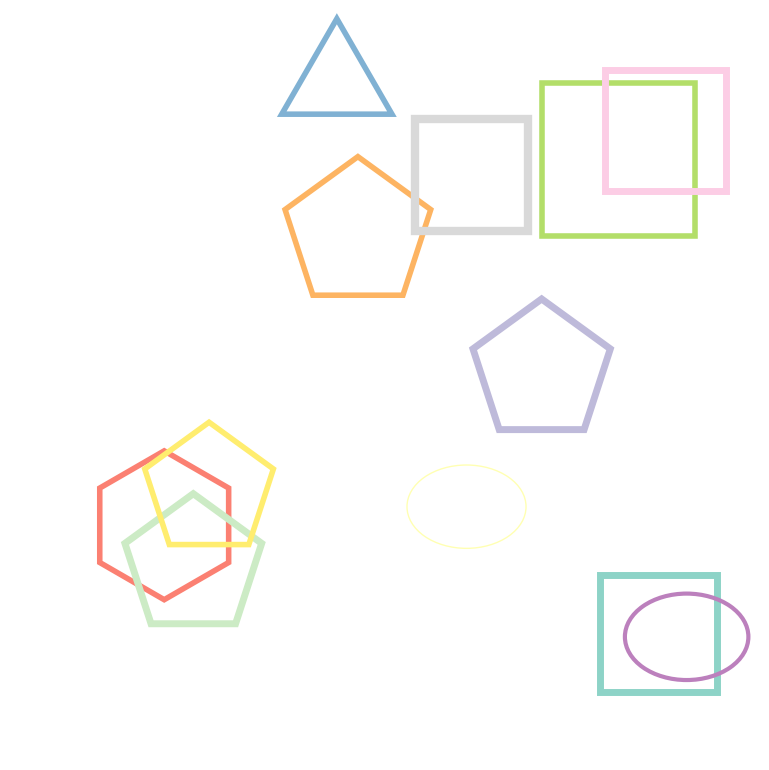[{"shape": "square", "thickness": 2.5, "radius": 0.38, "center": [0.855, 0.177]}, {"shape": "oval", "thickness": 0.5, "radius": 0.39, "center": [0.606, 0.342]}, {"shape": "pentagon", "thickness": 2.5, "radius": 0.47, "center": [0.703, 0.518]}, {"shape": "hexagon", "thickness": 2, "radius": 0.48, "center": [0.213, 0.318]}, {"shape": "triangle", "thickness": 2, "radius": 0.41, "center": [0.437, 0.893]}, {"shape": "pentagon", "thickness": 2, "radius": 0.5, "center": [0.465, 0.697]}, {"shape": "square", "thickness": 2, "radius": 0.5, "center": [0.803, 0.792]}, {"shape": "square", "thickness": 2.5, "radius": 0.39, "center": [0.864, 0.831]}, {"shape": "square", "thickness": 3, "radius": 0.37, "center": [0.613, 0.773]}, {"shape": "oval", "thickness": 1.5, "radius": 0.4, "center": [0.892, 0.173]}, {"shape": "pentagon", "thickness": 2.5, "radius": 0.47, "center": [0.251, 0.265]}, {"shape": "pentagon", "thickness": 2, "radius": 0.44, "center": [0.272, 0.364]}]